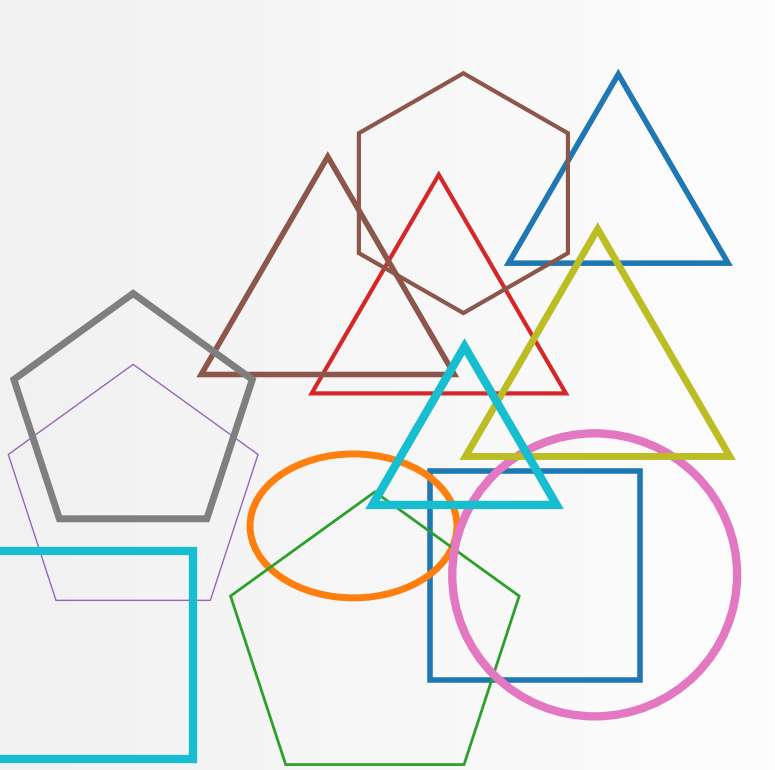[{"shape": "square", "thickness": 2, "radius": 0.68, "center": [0.691, 0.253]}, {"shape": "triangle", "thickness": 2, "radius": 0.82, "center": [0.798, 0.74]}, {"shape": "oval", "thickness": 2.5, "radius": 0.67, "center": [0.456, 0.317]}, {"shape": "pentagon", "thickness": 1, "radius": 0.98, "center": [0.484, 0.165]}, {"shape": "triangle", "thickness": 1.5, "radius": 0.95, "center": [0.566, 0.584]}, {"shape": "pentagon", "thickness": 0.5, "radius": 0.85, "center": [0.172, 0.357]}, {"shape": "triangle", "thickness": 2, "radius": 0.94, "center": [0.423, 0.608]}, {"shape": "hexagon", "thickness": 1.5, "radius": 0.78, "center": [0.598, 0.749]}, {"shape": "circle", "thickness": 3, "radius": 0.92, "center": [0.767, 0.253]}, {"shape": "pentagon", "thickness": 2.5, "radius": 0.81, "center": [0.172, 0.457]}, {"shape": "triangle", "thickness": 2.5, "radius": 0.98, "center": [0.771, 0.506]}, {"shape": "triangle", "thickness": 3, "radius": 0.69, "center": [0.599, 0.413]}, {"shape": "square", "thickness": 3, "radius": 0.68, "center": [0.113, 0.149]}]